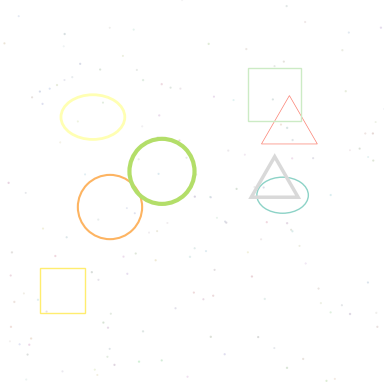[{"shape": "oval", "thickness": 1, "radius": 0.33, "center": [0.734, 0.493]}, {"shape": "oval", "thickness": 2, "radius": 0.41, "center": [0.241, 0.696]}, {"shape": "triangle", "thickness": 0.5, "radius": 0.42, "center": [0.752, 0.668]}, {"shape": "circle", "thickness": 1.5, "radius": 0.42, "center": [0.286, 0.462]}, {"shape": "circle", "thickness": 3, "radius": 0.42, "center": [0.421, 0.555]}, {"shape": "triangle", "thickness": 2.5, "radius": 0.35, "center": [0.713, 0.523]}, {"shape": "square", "thickness": 1, "radius": 0.34, "center": [0.714, 0.755]}, {"shape": "square", "thickness": 1, "radius": 0.29, "center": [0.163, 0.245]}]